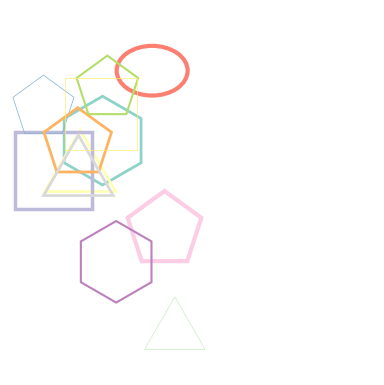[{"shape": "hexagon", "thickness": 2, "radius": 0.58, "center": [0.267, 0.635]}, {"shape": "triangle", "thickness": 2, "radius": 0.53, "center": [0.208, 0.556]}, {"shape": "square", "thickness": 2.5, "radius": 0.5, "center": [0.139, 0.558]}, {"shape": "oval", "thickness": 3, "radius": 0.46, "center": [0.395, 0.816]}, {"shape": "pentagon", "thickness": 0.5, "radius": 0.42, "center": [0.113, 0.721]}, {"shape": "pentagon", "thickness": 2, "radius": 0.46, "center": [0.202, 0.628]}, {"shape": "pentagon", "thickness": 1.5, "radius": 0.42, "center": [0.279, 0.771]}, {"shape": "pentagon", "thickness": 3, "radius": 0.5, "center": [0.427, 0.403]}, {"shape": "triangle", "thickness": 2, "radius": 0.52, "center": [0.204, 0.544]}, {"shape": "hexagon", "thickness": 1.5, "radius": 0.53, "center": [0.302, 0.32]}, {"shape": "triangle", "thickness": 0.5, "radius": 0.45, "center": [0.454, 0.138]}, {"shape": "square", "thickness": 0.5, "radius": 0.47, "center": [0.262, 0.704]}]